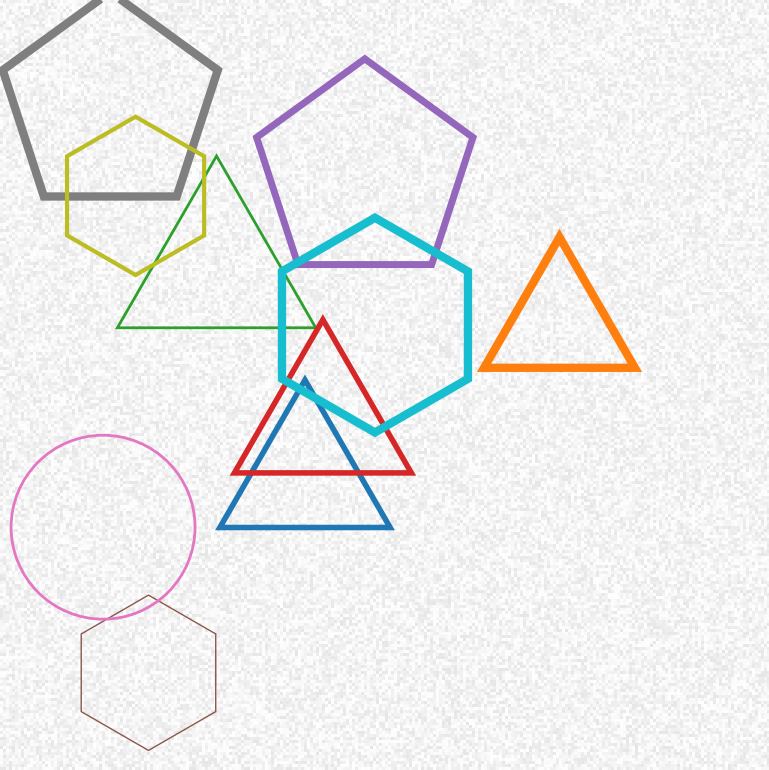[{"shape": "triangle", "thickness": 2, "radius": 0.64, "center": [0.396, 0.379]}, {"shape": "triangle", "thickness": 3, "radius": 0.57, "center": [0.727, 0.579]}, {"shape": "triangle", "thickness": 1, "radius": 0.74, "center": [0.281, 0.649]}, {"shape": "triangle", "thickness": 2, "radius": 0.66, "center": [0.419, 0.452]}, {"shape": "pentagon", "thickness": 2.5, "radius": 0.74, "center": [0.474, 0.776]}, {"shape": "hexagon", "thickness": 0.5, "radius": 0.5, "center": [0.193, 0.126]}, {"shape": "circle", "thickness": 1, "radius": 0.6, "center": [0.134, 0.315]}, {"shape": "pentagon", "thickness": 3, "radius": 0.73, "center": [0.143, 0.864]}, {"shape": "hexagon", "thickness": 1.5, "radius": 0.51, "center": [0.176, 0.746]}, {"shape": "hexagon", "thickness": 3, "radius": 0.7, "center": [0.487, 0.578]}]